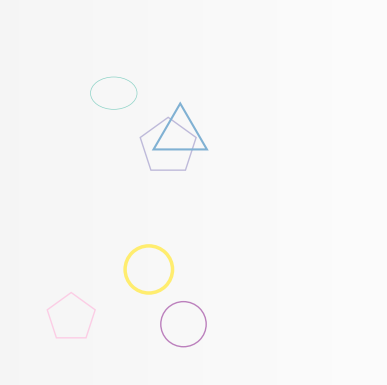[{"shape": "oval", "thickness": 0.5, "radius": 0.3, "center": [0.294, 0.758]}, {"shape": "pentagon", "thickness": 1, "radius": 0.38, "center": [0.434, 0.619]}, {"shape": "triangle", "thickness": 1.5, "radius": 0.4, "center": [0.465, 0.652]}, {"shape": "pentagon", "thickness": 1, "radius": 0.33, "center": [0.184, 0.175]}, {"shape": "circle", "thickness": 1, "radius": 0.29, "center": [0.474, 0.158]}, {"shape": "circle", "thickness": 2.5, "radius": 0.31, "center": [0.384, 0.3]}]